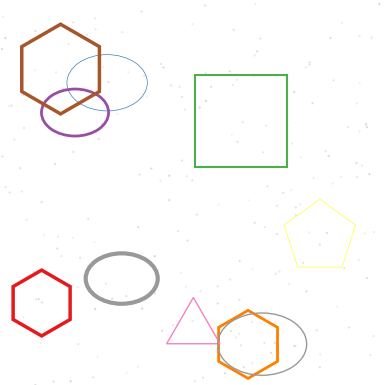[{"shape": "hexagon", "thickness": 2.5, "radius": 0.43, "center": [0.108, 0.213]}, {"shape": "oval", "thickness": 0.5, "radius": 0.52, "center": [0.278, 0.785]}, {"shape": "square", "thickness": 1.5, "radius": 0.6, "center": [0.626, 0.685]}, {"shape": "oval", "thickness": 2, "radius": 0.44, "center": [0.195, 0.708]}, {"shape": "hexagon", "thickness": 2, "radius": 0.44, "center": [0.644, 0.106]}, {"shape": "pentagon", "thickness": 0.5, "radius": 0.49, "center": [0.831, 0.385]}, {"shape": "hexagon", "thickness": 2.5, "radius": 0.58, "center": [0.157, 0.821]}, {"shape": "triangle", "thickness": 1, "radius": 0.4, "center": [0.502, 0.147]}, {"shape": "oval", "thickness": 3, "radius": 0.47, "center": [0.316, 0.276]}, {"shape": "oval", "thickness": 1, "radius": 0.58, "center": [0.681, 0.106]}]